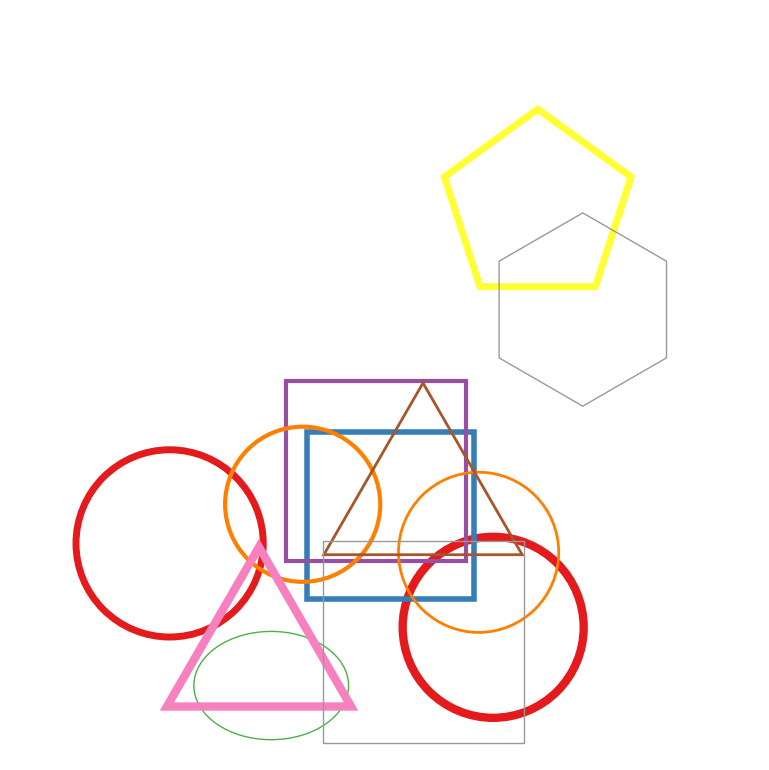[{"shape": "circle", "thickness": 3, "radius": 0.59, "center": [0.641, 0.185]}, {"shape": "circle", "thickness": 2.5, "radius": 0.61, "center": [0.22, 0.294]}, {"shape": "square", "thickness": 2, "radius": 0.54, "center": [0.507, 0.331]}, {"shape": "oval", "thickness": 0.5, "radius": 0.5, "center": [0.352, 0.11]}, {"shape": "square", "thickness": 1.5, "radius": 0.58, "center": [0.488, 0.388]}, {"shape": "circle", "thickness": 1, "radius": 0.52, "center": [0.622, 0.283]}, {"shape": "circle", "thickness": 1.5, "radius": 0.5, "center": [0.393, 0.345]}, {"shape": "pentagon", "thickness": 2.5, "radius": 0.64, "center": [0.698, 0.731]}, {"shape": "triangle", "thickness": 1, "radius": 0.74, "center": [0.549, 0.354]}, {"shape": "triangle", "thickness": 3, "radius": 0.69, "center": [0.336, 0.151]}, {"shape": "hexagon", "thickness": 0.5, "radius": 0.63, "center": [0.757, 0.598]}, {"shape": "square", "thickness": 0.5, "radius": 0.65, "center": [0.55, 0.166]}]